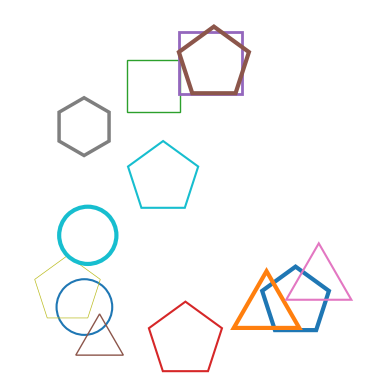[{"shape": "pentagon", "thickness": 3, "radius": 0.46, "center": [0.768, 0.216]}, {"shape": "circle", "thickness": 1.5, "radius": 0.36, "center": [0.219, 0.202]}, {"shape": "triangle", "thickness": 3, "radius": 0.49, "center": [0.692, 0.197]}, {"shape": "square", "thickness": 1, "radius": 0.34, "center": [0.399, 0.777]}, {"shape": "pentagon", "thickness": 1.5, "radius": 0.5, "center": [0.482, 0.117]}, {"shape": "square", "thickness": 2, "radius": 0.41, "center": [0.547, 0.836]}, {"shape": "triangle", "thickness": 1, "radius": 0.36, "center": [0.259, 0.113]}, {"shape": "pentagon", "thickness": 3, "radius": 0.48, "center": [0.556, 0.835]}, {"shape": "triangle", "thickness": 1.5, "radius": 0.49, "center": [0.828, 0.27]}, {"shape": "hexagon", "thickness": 2.5, "radius": 0.37, "center": [0.218, 0.671]}, {"shape": "pentagon", "thickness": 0.5, "radius": 0.45, "center": [0.175, 0.247]}, {"shape": "pentagon", "thickness": 1.5, "radius": 0.48, "center": [0.424, 0.538]}, {"shape": "circle", "thickness": 3, "radius": 0.37, "center": [0.228, 0.389]}]